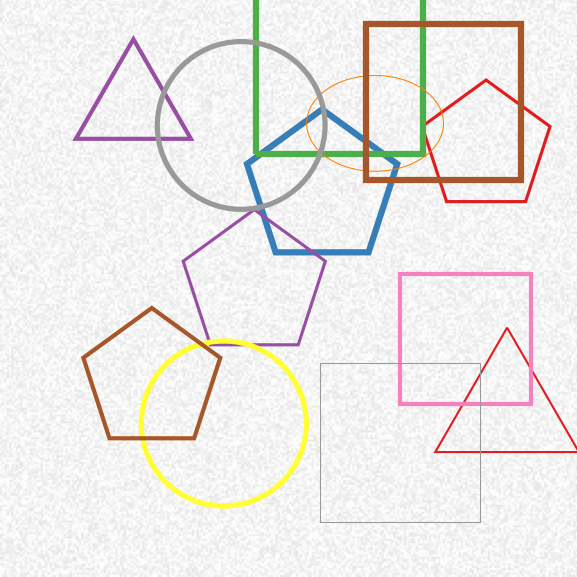[{"shape": "pentagon", "thickness": 1.5, "radius": 0.58, "center": [0.842, 0.744]}, {"shape": "triangle", "thickness": 1, "radius": 0.72, "center": [0.878, 0.288]}, {"shape": "pentagon", "thickness": 3, "radius": 0.68, "center": [0.558, 0.673]}, {"shape": "square", "thickness": 3, "radius": 0.73, "center": [0.588, 0.878]}, {"shape": "pentagon", "thickness": 1.5, "radius": 0.65, "center": [0.44, 0.507]}, {"shape": "triangle", "thickness": 2, "radius": 0.57, "center": [0.231, 0.816]}, {"shape": "oval", "thickness": 0.5, "radius": 0.59, "center": [0.649, 0.785]}, {"shape": "circle", "thickness": 2.5, "radius": 0.71, "center": [0.388, 0.266]}, {"shape": "square", "thickness": 3, "radius": 0.67, "center": [0.768, 0.822]}, {"shape": "pentagon", "thickness": 2, "radius": 0.62, "center": [0.263, 0.341]}, {"shape": "square", "thickness": 2, "radius": 0.57, "center": [0.807, 0.412]}, {"shape": "circle", "thickness": 2.5, "radius": 0.73, "center": [0.418, 0.782]}, {"shape": "square", "thickness": 0.5, "radius": 0.69, "center": [0.692, 0.233]}]